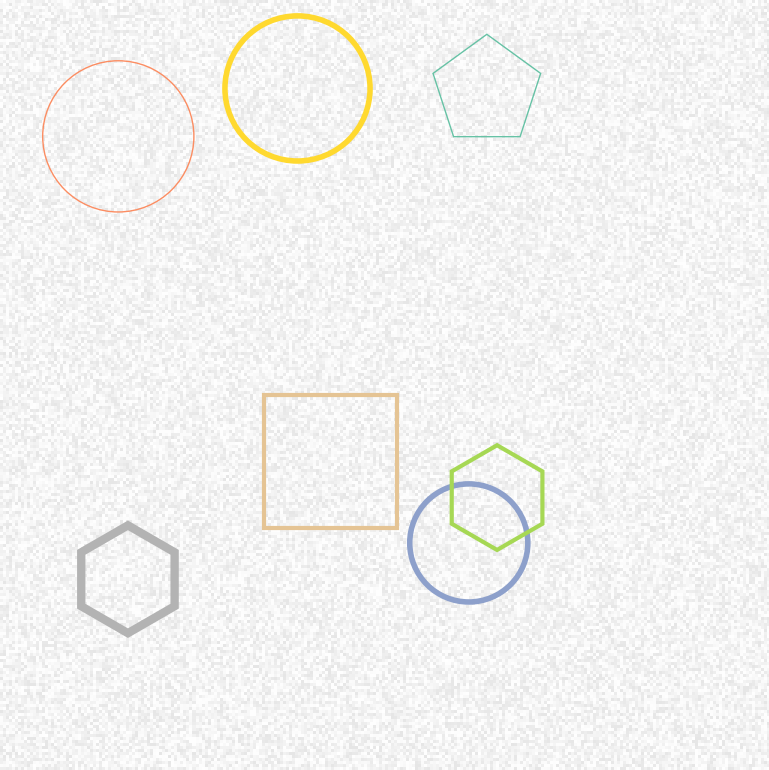[{"shape": "pentagon", "thickness": 0.5, "radius": 0.37, "center": [0.632, 0.882]}, {"shape": "circle", "thickness": 0.5, "radius": 0.49, "center": [0.154, 0.823]}, {"shape": "circle", "thickness": 2, "radius": 0.38, "center": [0.609, 0.295]}, {"shape": "hexagon", "thickness": 1.5, "radius": 0.34, "center": [0.646, 0.354]}, {"shape": "circle", "thickness": 2, "radius": 0.47, "center": [0.386, 0.885]}, {"shape": "square", "thickness": 1.5, "radius": 0.43, "center": [0.429, 0.401]}, {"shape": "hexagon", "thickness": 3, "radius": 0.35, "center": [0.166, 0.248]}]